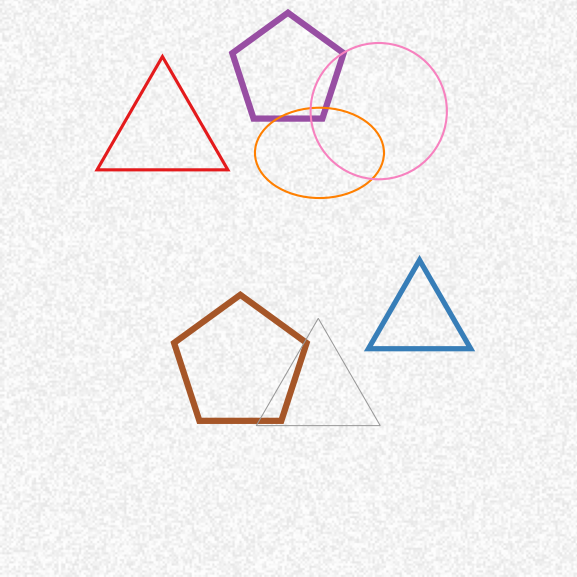[{"shape": "triangle", "thickness": 1.5, "radius": 0.65, "center": [0.281, 0.77]}, {"shape": "triangle", "thickness": 2.5, "radius": 0.51, "center": [0.727, 0.446]}, {"shape": "pentagon", "thickness": 3, "radius": 0.51, "center": [0.499, 0.876]}, {"shape": "oval", "thickness": 1, "radius": 0.56, "center": [0.553, 0.734]}, {"shape": "pentagon", "thickness": 3, "radius": 0.6, "center": [0.416, 0.368]}, {"shape": "circle", "thickness": 1, "radius": 0.59, "center": [0.656, 0.807]}, {"shape": "triangle", "thickness": 0.5, "radius": 0.62, "center": [0.551, 0.324]}]